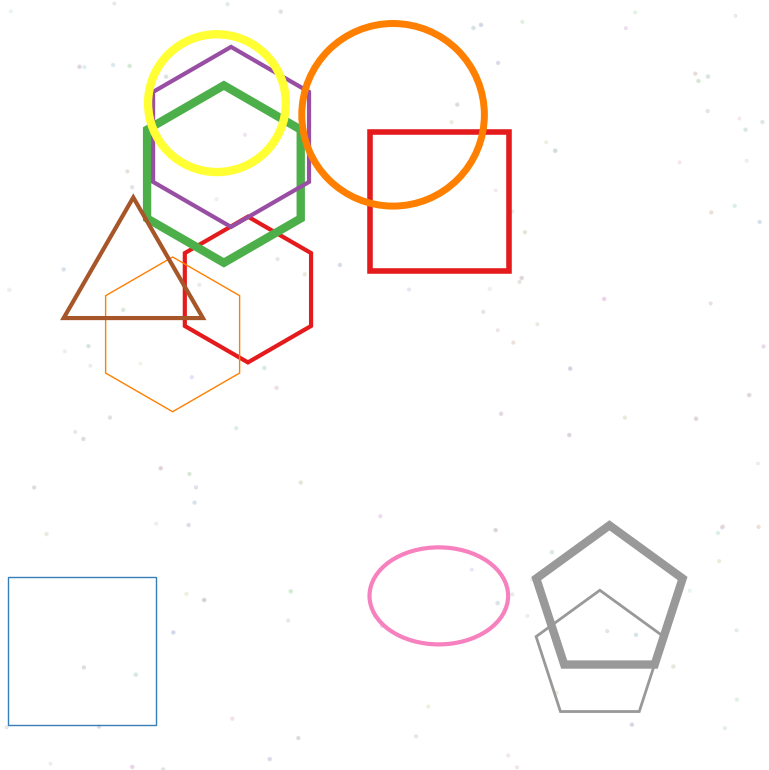[{"shape": "square", "thickness": 2, "radius": 0.45, "center": [0.571, 0.738]}, {"shape": "hexagon", "thickness": 1.5, "radius": 0.47, "center": [0.322, 0.624]}, {"shape": "square", "thickness": 0.5, "radius": 0.48, "center": [0.107, 0.155]}, {"shape": "hexagon", "thickness": 3, "radius": 0.58, "center": [0.291, 0.774]}, {"shape": "hexagon", "thickness": 1.5, "radius": 0.58, "center": [0.3, 0.822]}, {"shape": "circle", "thickness": 2.5, "radius": 0.59, "center": [0.51, 0.851]}, {"shape": "hexagon", "thickness": 0.5, "radius": 0.5, "center": [0.224, 0.566]}, {"shape": "circle", "thickness": 3, "radius": 0.45, "center": [0.282, 0.866]}, {"shape": "triangle", "thickness": 1.5, "radius": 0.52, "center": [0.173, 0.639]}, {"shape": "oval", "thickness": 1.5, "radius": 0.45, "center": [0.57, 0.226]}, {"shape": "pentagon", "thickness": 3, "radius": 0.5, "center": [0.791, 0.218]}, {"shape": "pentagon", "thickness": 1, "radius": 0.44, "center": [0.779, 0.146]}]